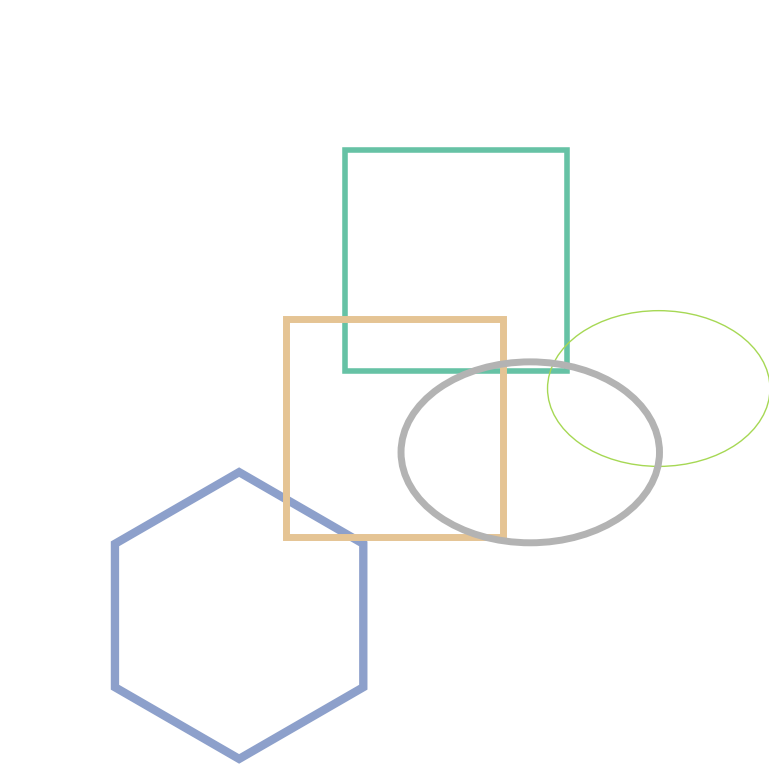[{"shape": "square", "thickness": 2, "radius": 0.72, "center": [0.592, 0.661]}, {"shape": "hexagon", "thickness": 3, "radius": 0.93, "center": [0.311, 0.201]}, {"shape": "oval", "thickness": 0.5, "radius": 0.72, "center": [0.856, 0.495]}, {"shape": "square", "thickness": 2.5, "radius": 0.71, "center": [0.512, 0.444]}, {"shape": "oval", "thickness": 2.5, "radius": 0.84, "center": [0.689, 0.413]}]